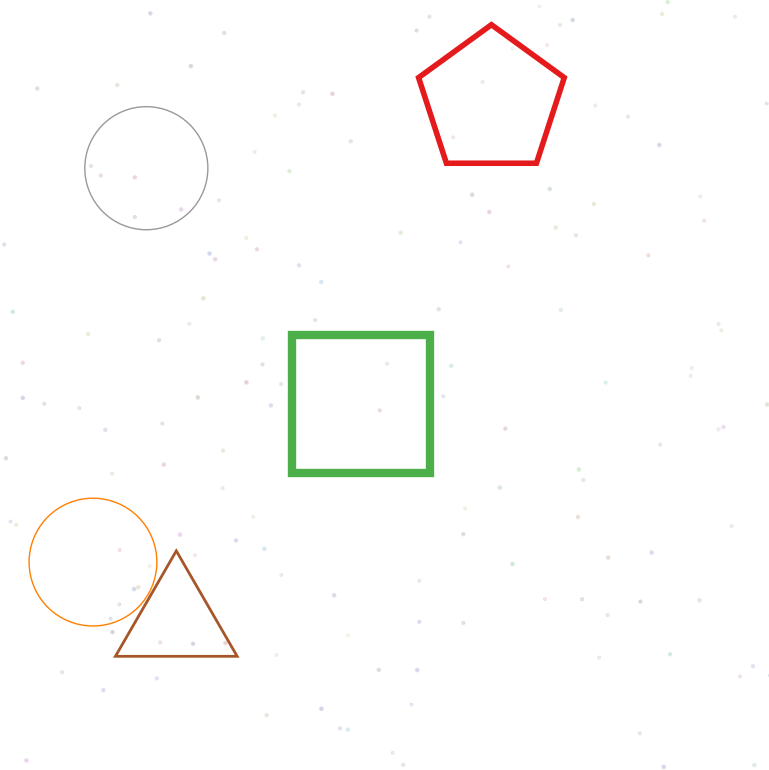[{"shape": "pentagon", "thickness": 2, "radius": 0.5, "center": [0.638, 0.868]}, {"shape": "square", "thickness": 3, "radius": 0.45, "center": [0.469, 0.476]}, {"shape": "circle", "thickness": 0.5, "radius": 0.41, "center": [0.121, 0.27]}, {"shape": "triangle", "thickness": 1, "radius": 0.46, "center": [0.229, 0.193]}, {"shape": "circle", "thickness": 0.5, "radius": 0.4, "center": [0.19, 0.782]}]